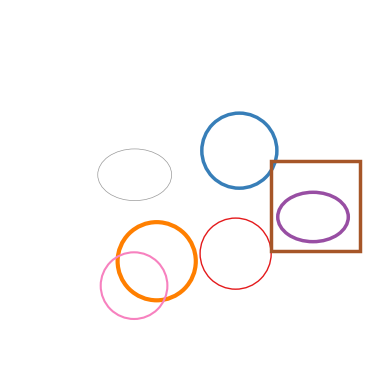[{"shape": "circle", "thickness": 1, "radius": 0.46, "center": [0.612, 0.341]}, {"shape": "circle", "thickness": 2.5, "radius": 0.49, "center": [0.622, 0.609]}, {"shape": "oval", "thickness": 2.5, "radius": 0.46, "center": [0.813, 0.436]}, {"shape": "circle", "thickness": 3, "radius": 0.51, "center": [0.407, 0.321]}, {"shape": "square", "thickness": 2.5, "radius": 0.58, "center": [0.819, 0.464]}, {"shape": "circle", "thickness": 1.5, "radius": 0.43, "center": [0.348, 0.258]}, {"shape": "oval", "thickness": 0.5, "radius": 0.48, "center": [0.35, 0.546]}]